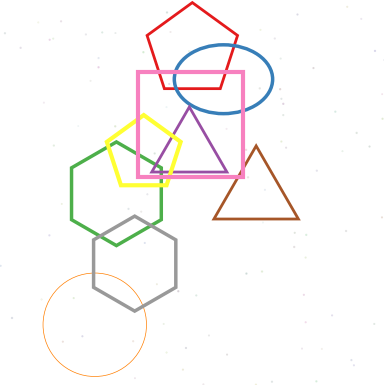[{"shape": "pentagon", "thickness": 2, "radius": 0.62, "center": [0.5, 0.87]}, {"shape": "oval", "thickness": 2.5, "radius": 0.64, "center": [0.58, 0.794]}, {"shape": "hexagon", "thickness": 2.5, "radius": 0.67, "center": [0.302, 0.497]}, {"shape": "triangle", "thickness": 2, "radius": 0.56, "center": [0.492, 0.609]}, {"shape": "circle", "thickness": 0.5, "radius": 0.67, "center": [0.246, 0.156]}, {"shape": "pentagon", "thickness": 3, "radius": 0.5, "center": [0.373, 0.6]}, {"shape": "triangle", "thickness": 2, "radius": 0.63, "center": [0.665, 0.494]}, {"shape": "square", "thickness": 3, "radius": 0.68, "center": [0.496, 0.676]}, {"shape": "hexagon", "thickness": 2.5, "radius": 0.62, "center": [0.35, 0.315]}]